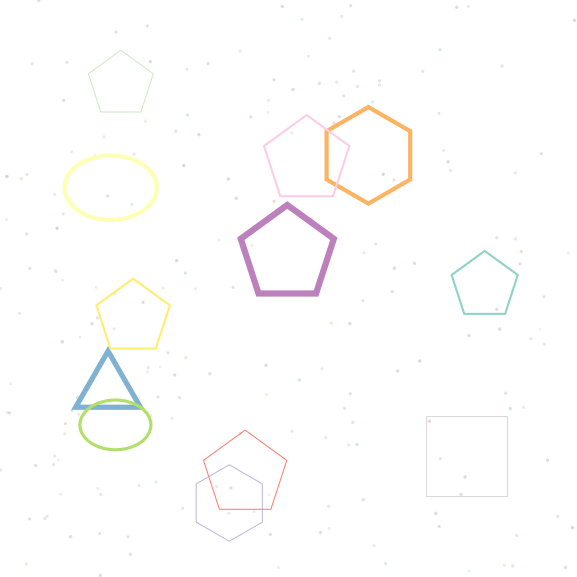[{"shape": "pentagon", "thickness": 1, "radius": 0.3, "center": [0.839, 0.504]}, {"shape": "oval", "thickness": 2, "radius": 0.4, "center": [0.192, 0.674]}, {"shape": "hexagon", "thickness": 0.5, "radius": 0.33, "center": [0.397, 0.128]}, {"shape": "pentagon", "thickness": 0.5, "radius": 0.38, "center": [0.424, 0.179]}, {"shape": "triangle", "thickness": 2.5, "radius": 0.32, "center": [0.187, 0.326]}, {"shape": "hexagon", "thickness": 2, "radius": 0.42, "center": [0.638, 0.73]}, {"shape": "oval", "thickness": 1.5, "radius": 0.31, "center": [0.2, 0.263]}, {"shape": "pentagon", "thickness": 1, "radius": 0.39, "center": [0.531, 0.722]}, {"shape": "square", "thickness": 0.5, "radius": 0.35, "center": [0.808, 0.21]}, {"shape": "pentagon", "thickness": 3, "radius": 0.42, "center": [0.497, 0.559]}, {"shape": "pentagon", "thickness": 0.5, "radius": 0.3, "center": [0.209, 0.853]}, {"shape": "pentagon", "thickness": 1, "radius": 0.33, "center": [0.231, 0.45]}]